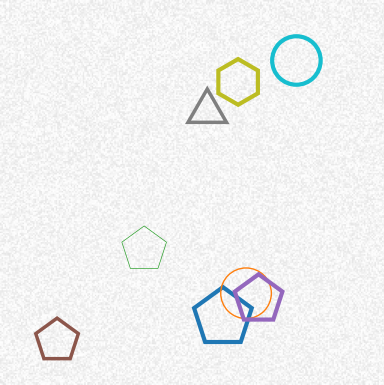[{"shape": "pentagon", "thickness": 3, "radius": 0.39, "center": [0.579, 0.175]}, {"shape": "circle", "thickness": 1, "radius": 0.33, "center": [0.639, 0.238]}, {"shape": "pentagon", "thickness": 0.5, "radius": 0.3, "center": [0.374, 0.352]}, {"shape": "pentagon", "thickness": 3, "radius": 0.33, "center": [0.672, 0.223]}, {"shape": "pentagon", "thickness": 2.5, "radius": 0.29, "center": [0.148, 0.115]}, {"shape": "triangle", "thickness": 2.5, "radius": 0.29, "center": [0.538, 0.711]}, {"shape": "hexagon", "thickness": 3, "radius": 0.3, "center": [0.618, 0.787]}, {"shape": "circle", "thickness": 3, "radius": 0.31, "center": [0.77, 0.843]}]